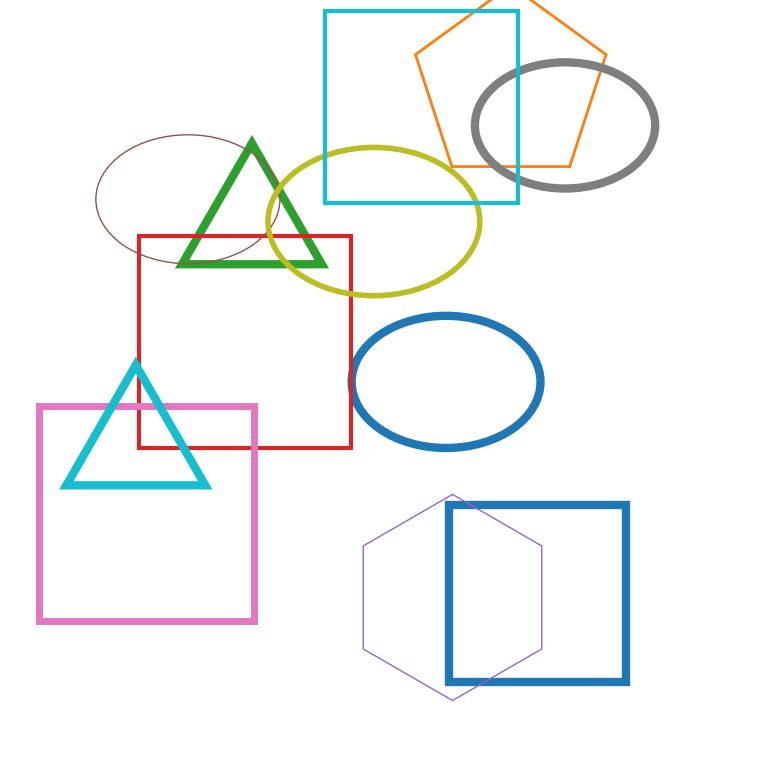[{"shape": "oval", "thickness": 3, "radius": 0.61, "center": [0.579, 0.504]}, {"shape": "square", "thickness": 3, "radius": 0.58, "center": [0.698, 0.229]}, {"shape": "pentagon", "thickness": 1, "radius": 0.65, "center": [0.663, 0.889]}, {"shape": "triangle", "thickness": 3, "radius": 0.52, "center": [0.327, 0.709]}, {"shape": "square", "thickness": 1.5, "radius": 0.69, "center": [0.319, 0.556]}, {"shape": "hexagon", "thickness": 0.5, "radius": 0.67, "center": [0.588, 0.224]}, {"shape": "oval", "thickness": 0.5, "radius": 0.6, "center": [0.244, 0.741]}, {"shape": "square", "thickness": 2.5, "radius": 0.7, "center": [0.19, 0.333]}, {"shape": "oval", "thickness": 3, "radius": 0.59, "center": [0.734, 0.837]}, {"shape": "oval", "thickness": 2, "radius": 0.69, "center": [0.486, 0.712]}, {"shape": "triangle", "thickness": 3, "radius": 0.52, "center": [0.176, 0.422]}, {"shape": "square", "thickness": 1.5, "radius": 0.63, "center": [0.547, 0.861]}]